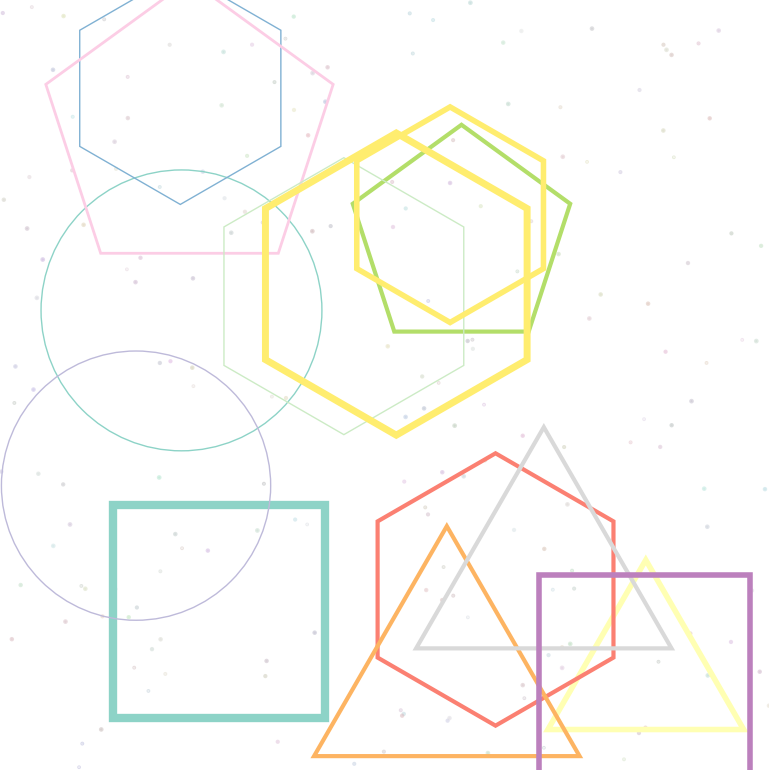[{"shape": "square", "thickness": 3, "radius": 0.69, "center": [0.285, 0.206]}, {"shape": "circle", "thickness": 0.5, "radius": 0.91, "center": [0.236, 0.597]}, {"shape": "triangle", "thickness": 2, "radius": 0.73, "center": [0.839, 0.126]}, {"shape": "circle", "thickness": 0.5, "radius": 0.87, "center": [0.177, 0.369]}, {"shape": "hexagon", "thickness": 1.5, "radius": 0.88, "center": [0.644, 0.234]}, {"shape": "hexagon", "thickness": 0.5, "radius": 0.75, "center": [0.234, 0.885]}, {"shape": "triangle", "thickness": 1.5, "radius": 1.0, "center": [0.58, 0.118]}, {"shape": "pentagon", "thickness": 1.5, "radius": 0.74, "center": [0.599, 0.689]}, {"shape": "pentagon", "thickness": 1, "radius": 0.98, "center": [0.246, 0.83]}, {"shape": "triangle", "thickness": 1.5, "radius": 0.96, "center": [0.706, 0.254]}, {"shape": "square", "thickness": 2, "radius": 0.68, "center": [0.837, 0.117]}, {"shape": "hexagon", "thickness": 0.5, "radius": 0.9, "center": [0.447, 0.615]}, {"shape": "hexagon", "thickness": 2.5, "radius": 0.98, "center": [0.515, 0.631]}, {"shape": "hexagon", "thickness": 2, "radius": 0.7, "center": [0.585, 0.721]}]